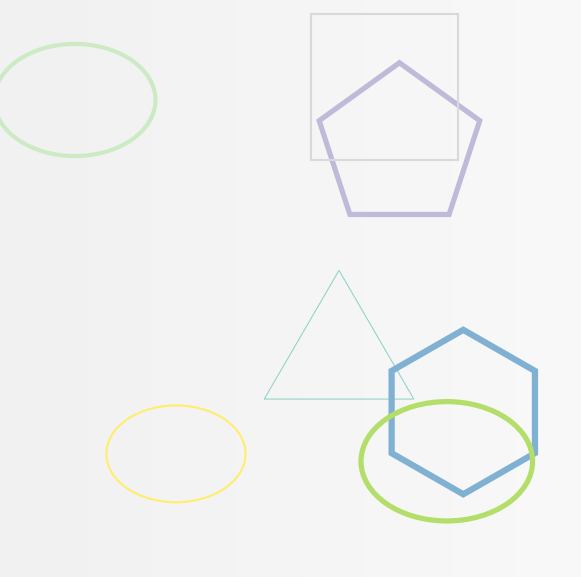[{"shape": "triangle", "thickness": 0.5, "radius": 0.74, "center": [0.583, 0.382]}, {"shape": "pentagon", "thickness": 2.5, "radius": 0.73, "center": [0.687, 0.745]}, {"shape": "hexagon", "thickness": 3, "radius": 0.71, "center": [0.797, 0.286]}, {"shape": "oval", "thickness": 2.5, "radius": 0.74, "center": [0.769, 0.2]}, {"shape": "square", "thickness": 1, "radius": 0.63, "center": [0.662, 0.849]}, {"shape": "oval", "thickness": 2, "radius": 0.69, "center": [0.129, 0.826]}, {"shape": "oval", "thickness": 1, "radius": 0.6, "center": [0.303, 0.213]}]